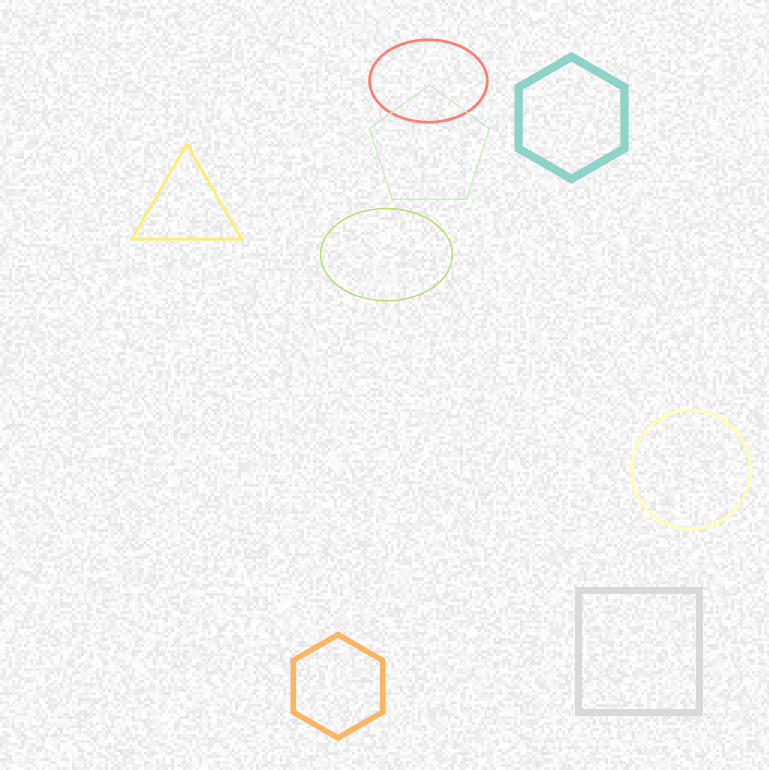[{"shape": "hexagon", "thickness": 3, "radius": 0.4, "center": [0.742, 0.847]}, {"shape": "circle", "thickness": 1, "radius": 0.39, "center": [0.897, 0.39]}, {"shape": "oval", "thickness": 1, "radius": 0.38, "center": [0.556, 0.895]}, {"shape": "hexagon", "thickness": 2, "radius": 0.34, "center": [0.439, 0.109]}, {"shape": "oval", "thickness": 0.5, "radius": 0.43, "center": [0.502, 0.669]}, {"shape": "square", "thickness": 2.5, "radius": 0.39, "center": [0.829, 0.155]}, {"shape": "pentagon", "thickness": 0.5, "radius": 0.41, "center": [0.558, 0.807]}, {"shape": "triangle", "thickness": 1, "radius": 0.41, "center": [0.243, 0.731]}]